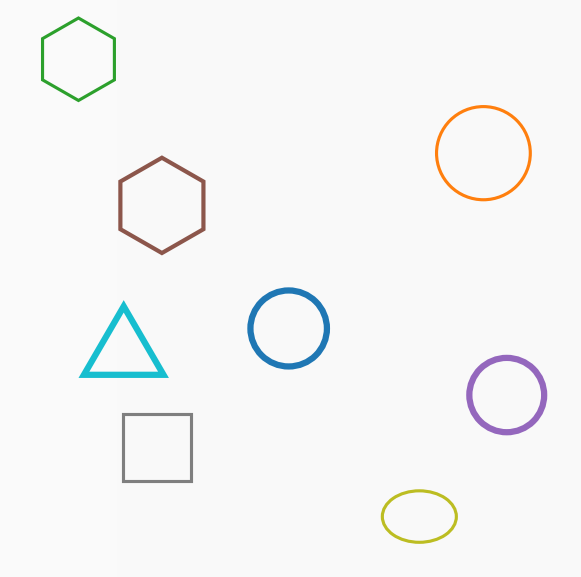[{"shape": "circle", "thickness": 3, "radius": 0.33, "center": [0.497, 0.43]}, {"shape": "circle", "thickness": 1.5, "radius": 0.4, "center": [0.832, 0.734]}, {"shape": "hexagon", "thickness": 1.5, "radius": 0.36, "center": [0.135, 0.897]}, {"shape": "circle", "thickness": 3, "radius": 0.32, "center": [0.872, 0.315]}, {"shape": "hexagon", "thickness": 2, "radius": 0.41, "center": [0.279, 0.643]}, {"shape": "square", "thickness": 1.5, "radius": 0.29, "center": [0.27, 0.224]}, {"shape": "oval", "thickness": 1.5, "radius": 0.32, "center": [0.721, 0.105]}, {"shape": "triangle", "thickness": 3, "radius": 0.4, "center": [0.213, 0.39]}]